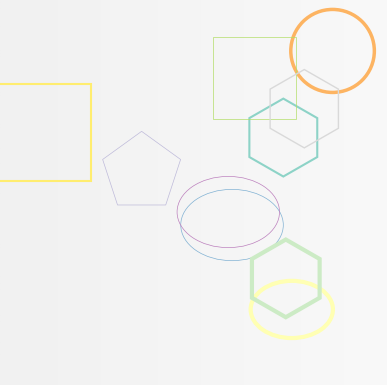[{"shape": "hexagon", "thickness": 1.5, "radius": 0.51, "center": [0.731, 0.643]}, {"shape": "oval", "thickness": 3, "radius": 0.53, "center": [0.753, 0.196]}, {"shape": "pentagon", "thickness": 0.5, "radius": 0.53, "center": [0.365, 0.553]}, {"shape": "oval", "thickness": 0.5, "radius": 0.66, "center": [0.599, 0.416]}, {"shape": "circle", "thickness": 2.5, "radius": 0.54, "center": [0.858, 0.868]}, {"shape": "square", "thickness": 0.5, "radius": 0.53, "center": [0.657, 0.798]}, {"shape": "hexagon", "thickness": 1, "radius": 0.51, "center": [0.785, 0.718]}, {"shape": "oval", "thickness": 0.5, "radius": 0.66, "center": [0.589, 0.449]}, {"shape": "hexagon", "thickness": 3, "radius": 0.5, "center": [0.737, 0.277]}, {"shape": "square", "thickness": 1.5, "radius": 0.63, "center": [0.108, 0.655]}]